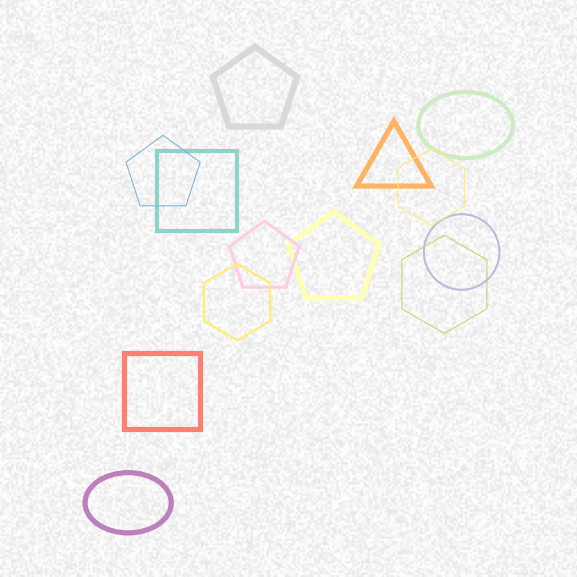[{"shape": "square", "thickness": 2, "radius": 0.35, "center": [0.341, 0.669]}, {"shape": "pentagon", "thickness": 2.5, "radius": 0.41, "center": [0.578, 0.55]}, {"shape": "circle", "thickness": 1, "radius": 0.33, "center": [0.799, 0.563]}, {"shape": "square", "thickness": 2.5, "radius": 0.33, "center": [0.28, 0.322]}, {"shape": "pentagon", "thickness": 0.5, "radius": 0.34, "center": [0.282, 0.697]}, {"shape": "triangle", "thickness": 2.5, "radius": 0.37, "center": [0.682, 0.714]}, {"shape": "hexagon", "thickness": 0.5, "radius": 0.43, "center": [0.769, 0.507]}, {"shape": "pentagon", "thickness": 1.5, "radius": 0.32, "center": [0.458, 0.553]}, {"shape": "pentagon", "thickness": 3, "radius": 0.38, "center": [0.442, 0.842]}, {"shape": "oval", "thickness": 2.5, "radius": 0.37, "center": [0.222, 0.129]}, {"shape": "oval", "thickness": 2, "radius": 0.41, "center": [0.806, 0.783]}, {"shape": "hexagon", "thickness": 0.5, "radius": 0.33, "center": [0.747, 0.675]}, {"shape": "hexagon", "thickness": 1, "radius": 0.33, "center": [0.411, 0.476]}]